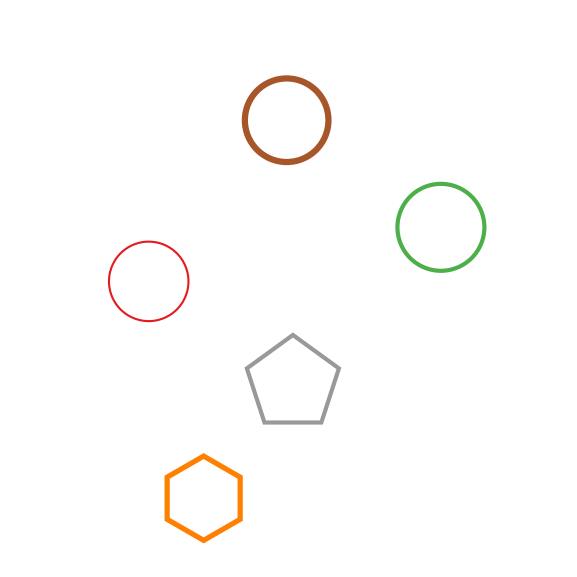[{"shape": "circle", "thickness": 1, "radius": 0.34, "center": [0.258, 0.512]}, {"shape": "circle", "thickness": 2, "radius": 0.38, "center": [0.763, 0.605]}, {"shape": "hexagon", "thickness": 2.5, "radius": 0.36, "center": [0.353, 0.136]}, {"shape": "circle", "thickness": 3, "radius": 0.36, "center": [0.496, 0.791]}, {"shape": "pentagon", "thickness": 2, "radius": 0.42, "center": [0.507, 0.335]}]